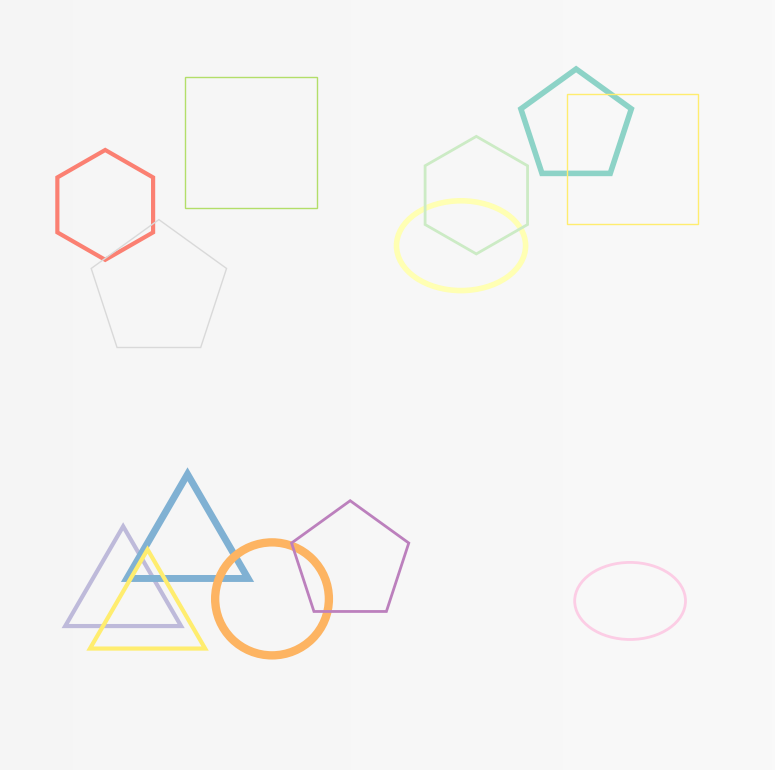[{"shape": "pentagon", "thickness": 2, "radius": 0.37, "center": [0.743, 0.835]}, {"shape": "oval", "thickness": 2, "radius": 0.42, "center": [0.595, 0.681]}, {"shape": "triangle", "thickness": 1.5, "radius": 0.43, "center": [0.159, 0.23]}, {"shape": "hexagon", "thickness": 1.5, "radius": 0.36, "center": [0.136, 0.734]}, {"shape": "triangle", "thickness": 2.5, "radius": 0.45, "center": [0.242, 0.294]}, {"shape": "circle", "thickness": 3, "radius": 0.37, "center": [0.351, 0.222]}, {"shape": "square", "thickness": 0.5, "radius": 0.43, "center": [0.324, 0.815]}, {"shape": "oval", "thickness": 1, "radius": 0.36, "center": [0.813, 0.22]}, {"shape": "pentagon", "thickness": 0.5, "radius": 0.46, "center": [0.205, 0.623]}, {"shape": "pentagon", "thickness": 1, "radius": 0.4, "center": [0.452, 0.27]}, {"shape": "hexagon", "thickness": 1, "radius": 0.38, "center": [0.615, 0.747]}, {"shape": "triangle", "thickness": 1.5, "radius": 0.43, "center": [0.19, 0.201]}, {"shape": "square", "thickness": 0.5, "radius": 0.42, "center": [0.817, 0.794]}]